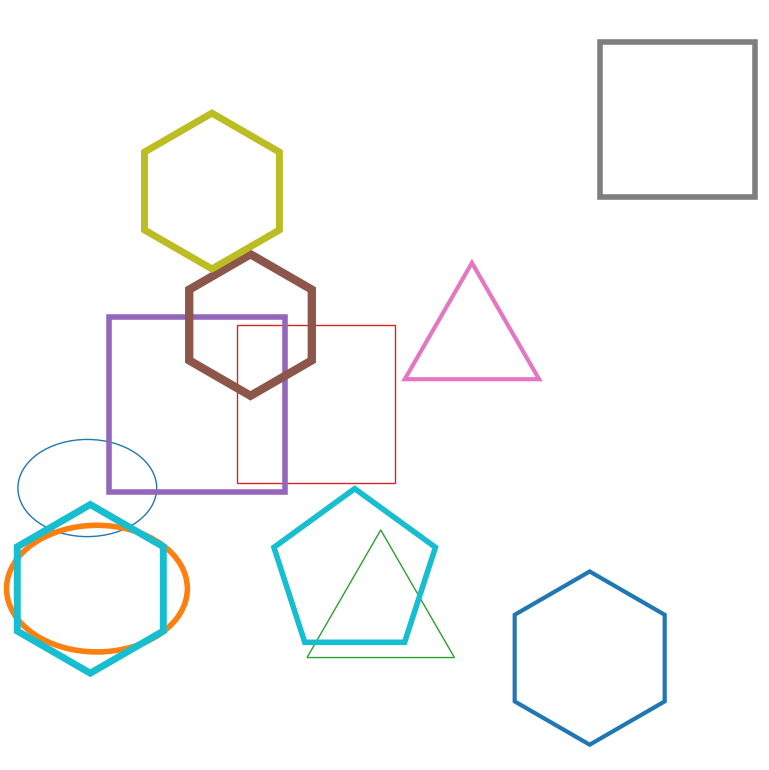[{"shape": "oval", "thickness": 0.5, "radius": 0.45, "center": [0.113, 0.366]}, {"shape": "hexagon", "thickness": 1.5, "radius": 0.56, "center": [0.766, 0.145]}, {"shape": "oval", "thickness": 2, "radius": 0.59, "center": [0.126, 0.236]}, {"shape": "triangle", "thickness": 0.5, "radius": 0.55, "center": [0.494, 0.201]}, {"shape": "square", "thickness": 0.5, "radius": 0.51, "center": [0.41, 0.475]}, {"shape": "square", "thickness": 2, "radius": 0.57, "center": [0.256, 0.475]}, {"shape": "hexagon", "thickness": 3, "radius": 0.46, "center": [0.325, 0.578]}, {"shape": "triangle", "thickness": 1.5, "radius": 0.5, "center": [0.613, 0.558]}, {"shape": "square", "thickness": 2, "radius": 0.5, "center": [0.88, 0.845]}, {"shape": "hexagon", "thickness": 2.5, "radius": 0.51, "center": [0.275, 0.752]}, {"shape": "hexagon", "thickness": 2.5, "radius": 0.55, "center": [0.117, 0.235]}, {"shape": "pentagon", "thickness": 2, "radius": 0.55, "center": [0.461, 0.255]}]